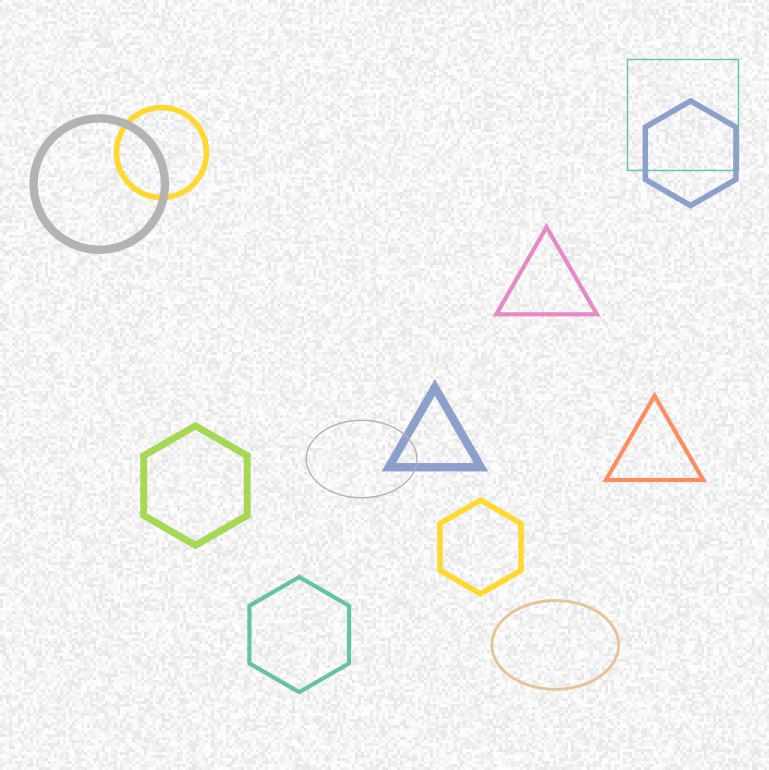[{"shape": "square", "thickness": 0.5, "radius": 0.36, "center": [0.886, 0.852]}, {"shape": "hexagon", "thickness": 1.5, "radius": 0.37, "center": [0.389, 0.176]}, {"shape": "triangle", "thickness": 1.5, "radius": 0.36, "center": [0.85, 0.413]}, {"shape": "hexagon", "thickness": 2, "radius": 0.34, "center": [0.897, 0.801]}, {"shape": "triangle", "thickness": 3, "radius": 0.35, "center": [0.565, 0.428]}, {"shape": "triangle", "thickness": 1.5, "radius": 0.38, "center": [0.71, 0.63]}, {"shape": "hexagon", "thickness": 2.5, "radius": 0.39, "center": [0.254, 0.369]}, {"shape": "hexagon", "thickness": 2, "radius": 0.3, "center": [0.624, 0.29]}, {"shape": "circle", "thickness": 2, "radius": 0.29, "center": [0.21, 0.802]}, {"shape": "oval", "thickness": 1, "radius": 0.41, "center": [0.721, 0.162]}, {"shape": "oval", "thickness": 0.5, "radius": 0.36, "center": [0.47, 0.404]}, {"shape": "circle", "thickness": 3, "radius": 0.43, "center": [0.129, 0.761]}]